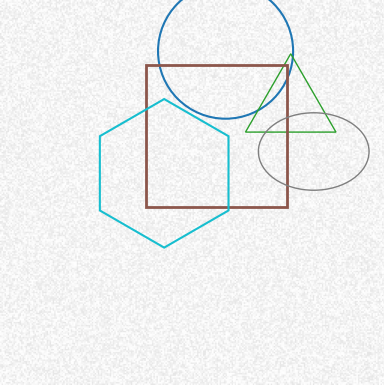[{"shape": "circle", "thickness": 1.5, "radius": 0.88, "center": [0.586, 0.867]}, {"shape": "triangle", "thickness": 1, "radius": 0.68, "center": [0.755, 0.725]}, {"shape": "square", "thickness": 2, "radius": 0.92, "center": [0.563, 0.647]}, {"shape": "oval", "thickness": 1, "radius": 0.72, "center": [0.815, 0.606]}, {"shape": "hexagon", "thickness": 1.5, "radius": 0.96, "center": [0.426, 0.55]}]